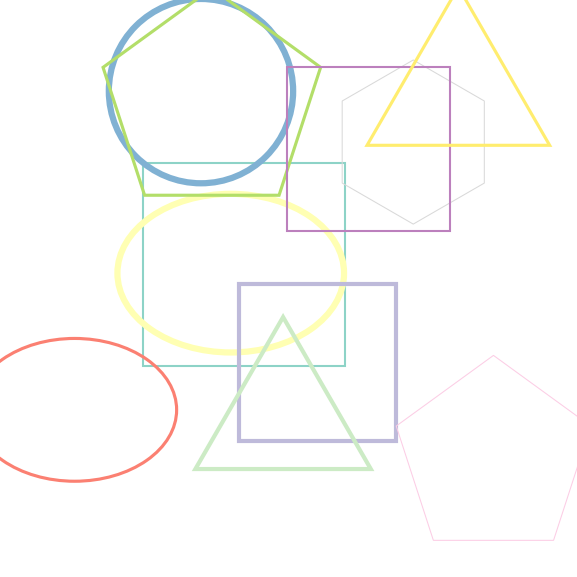[{"shape": "square", "thickness": 1, "radius": 0.88, "center": [0.423, 0.541]}, {"shape": "oval", "thickness": 3, "radius": 0.98, "center": [0.4, 0.526]}, {"shape": "square", "thickness": 2, "radius": 0.68, "center": [0.55, 0.372]}, {"shape": "oval", "thickness": 1.5, "radius": 0.88, "center": [0.129, 0.289]}, {"shape": "circle", "thickness": 3, "radius": 0.8, "center": [0.348, 0.841]}, {"shape": "pentagon", "thickness": 1.5, "radius": 0.99, "center": [0.367, 0.821]}, {"shape": "pentagon", "thickness": 0.5, "radius": 0.89, "center": [0.854, 0.207]}, {"shape": "hexagon", "thickness": 0.5, "radius": 0.71, "center": [0.716, 0.753]}, {"shape": "square", "thickness": 1, "radius": 0.71, "center": [0.638, 0.741]}, {"shape": "triangle", "thickness": 2, "radius": 0.88, "center": [0.49, 0.275]}, {"shape": "triangle", "thickness": 1.5, "radius": 0.91, "center": [0.794, 0.839]}]